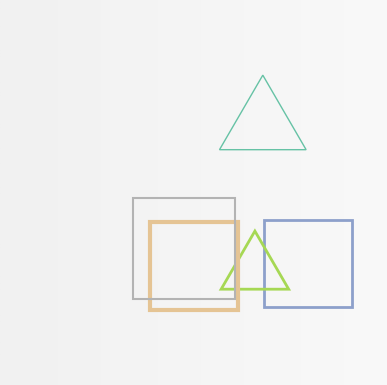[{"shape": "triangle", "thickness": 1, "radius": 0.65, "center": [0.678, 0.676]}, {"shape": "square", "thickness": 2, "radius": 0.56, "center": [0.795, 0.315]}, {"shape": "triangle", "thickness": 2, "radius": 0.5, "center": [0.658, 0.299]}, {"shape": "square", "thickness": 3, "radius": 0.57, "center": [0.501, 0.309]}, {"shape": "square", "thickness": 1.5, "radius": 0.66, "center": [0.474, 0.355]}]